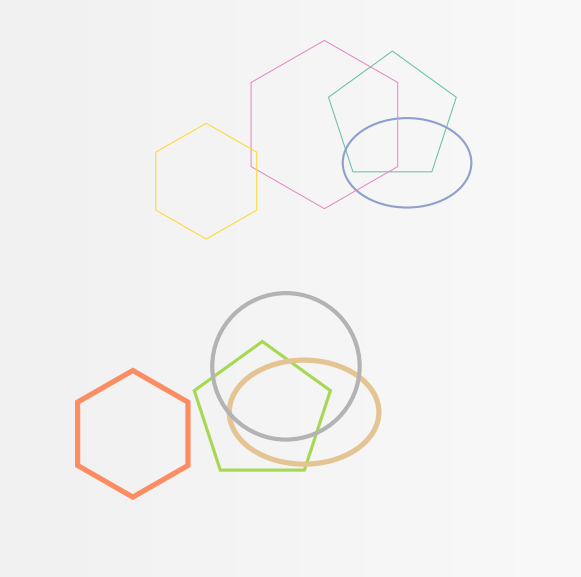[{"shape": "pentagon", "thickness": 0.5, "radius": 0.58, "center": [0.675, 0.795]}, {"shape": "hexagon", "thickness": 2.5, "radius": 0.55, "center": [0.228, 0.248]}, {"shape": "oval", "thickness": 1, "radius": 0.55, "center": [0.7, 0.717]}, {"shape": "hexagon", "thickness": 0.5, "radius": 0.73, "center": [0.558, 0.783]}, {"shape": "pentagon", "thickness": 1.5, "radius": 0.62, "center": [0.451, 0.285]}, {"shape": "hexagon", "thickness": 0.5, "radius": 0.5, "center": [0.355, 0.685]}, {"shape": "oval", "thickness": 2.5, "radius": 0.64, "center": [0.523, 0.285]}, {"shape": "circle", "thickness": 2, "radius": 0.63, "center": [0.492, 0.365]}]